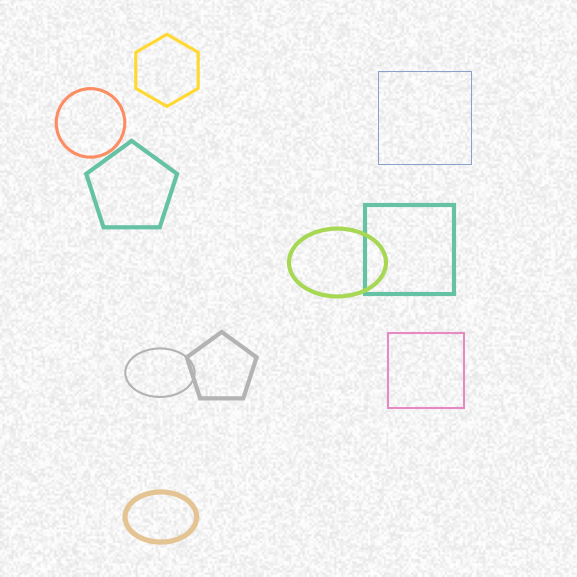[{"shape": "pentagon", "thickness": 2, "radius": 0.41, "center": [0.228, 0.673]}, {"shape": "square", "thickness": 2, "radius": 0.39, "center": [0.71, 0.568]}, {"shape": "circle", "thickness": 1.5, "radius": 0.3, "center": [0.157, 0.786]}, {"shape": "square", "thickness": 0.5, "radius": 0.4, "center": [0.735, 0.795]}, {"shape": "square", "thickness": 1, "radius": 0.33, "center": [0.738, 0.357]}, {"shape": "oval", "thickness": 2, "radius": 0.42, "center": [0.584, 0.545]}, {"shape": "hexagon", "thickness": 1.5, "radius": 0.31, "center": [0.289, 0.877]}, {"shape": "oval", "thickness": 2.5, "radius": 0.31, "center": [0.278, 0.104]}, {"shape": "pentagon", "thickness": 2, "radius": 0.32, "center": [0.384, 0.361]}, {"shape": "oval", "thickness": 1, "radius": 0.3, "center": [0.277, 0.354]}]